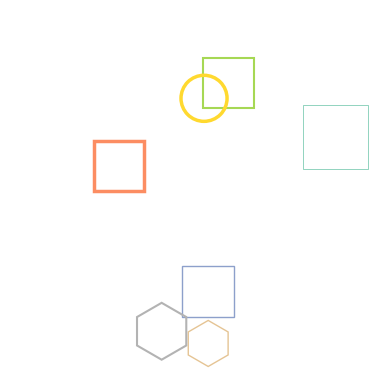[{"shape": "square", "thickness": 0.5, "radius": 0.42, "center": [0.871, 0.644]}, {"shape": "square", "thickness": 2.5, "radius": 0.32, "center": [0.309, 0.57]}, {"shape": "square", "thickness": 1, "radius": 0.33, "center": [0.54, 0.242]}, {"shape": "square", "thickness": 1.5, "radius": 0.33, "center": [0.593, 0.784]}, {"shape": "circle", "thickness": 2.5, "radius": 0.3, "center": [0.53, 0.745]}, {"shape": "hexagon", "thickness": 1, "radius": 0.3, "center": [0.541, 0.108]}, {"shape": "hexagon", "thickness": 1.5, "radius": 0.37, "center": [0.42, 0.14]}]